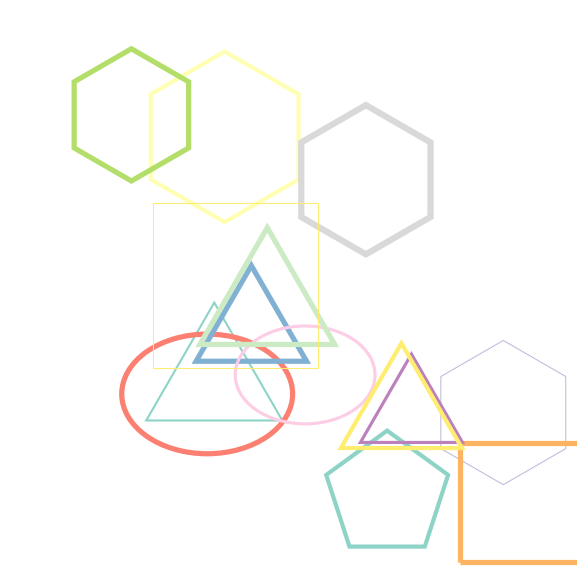[{"shape": "triangle", "thickness": 1, "radius": 0.68, "center": [0.371, 0.339]}, {"shape": "pentagon", "thickness": 2, "radius": 0.55, "center": [0.67, 0.142]}, {"shape": "hexagon", "thickness": 2, "radius": 0.74, "center": [0.389, 0.762]}, {"shape": "hexagon", "thickness": 0.5, "radius": 0.62, "center": [0.872, 0.285]}, {"shape": "oval", "thickness": 2.5, "radius": 0.74, "center": [0.359, 0.317]}, {"shape": "triangle", "thickness": 2.5, "radius": 0.55, "center": [0.435, 0.429]}, {"shape": "square", "thickness": 2.5, "radius": 0.52, "center": [0.899, 0.129]}, {"shape": "hexagon", "thickness": 2.5, "radius": 0.57, "center": [0.228, 0.8]}, {"shape": "oval", "thickness": 1.5, "radius": 0.61, "center": [0.528, 0.35]}, {"shape": "hexagon", "thickness": 3, "radius": 0.65, "center": [0.634, 0.688]}, {"shape": "triangle", "thickness": 1.5, "radius": 0.51, "center": [0.712, 0.284]}, {"shape": "triangle", "thickness": 2.5, "radius": 0.67, "center": [0.463, 0.47]}, {"shape": "square", "thickness": 0.5, "radius": 0.71, "center": [0.408, 0.505]}, {"shape": "triangle", "thickness": 2, "radius": 0.61, "center": [0.695, 0.284]}]